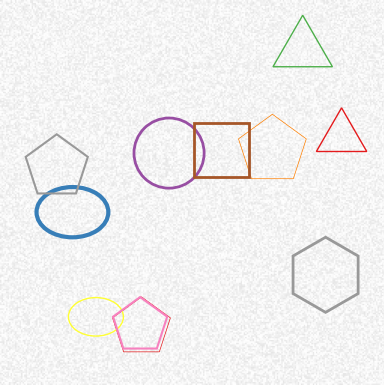[{"shape": "pentagon", "thickness": 0.5, "radius": 0.39, "center": [0.368, 0.15]}, {"shape": "triangle", "thickness": 1, "radius": 0.38, "center": [0.887, 0.644]}, {"shape": "oval", "thickness": 3, "radius": 0.47, "center": [0.188, 0.449]}, {"shape": "triangle", "thickness": 1, "radius": 0.45, "center": [0.786, 0.871]}, {"shape": "circle", "thickness": 2, "radius": 0.46, "center": [0.439, 0.602]}, {"shape": "pentagon", "thickness": 0.5, "radius": 0.46, "center": [0.708, 0.611]}, {"shape": "oval", "thickness": 1, "radius": 0.36, "center": [0.249, 0.177]}, {"shape": "square", "thickness": 2, "radius": 0.36, "center": [0.574, 0.61]}, {"shape": "pentagon", "thickness": 1.5, "radius": 0.37, "center": [0.364, 0.155]}, {"shape": "pentagon", "thickness": 1.5, "radius": 0.42, "center": [0.147, 0.566]}, {"shape": "hexagon", "thickness": 2, "radius": 0.49, "center": [0.846, 0.286]}]